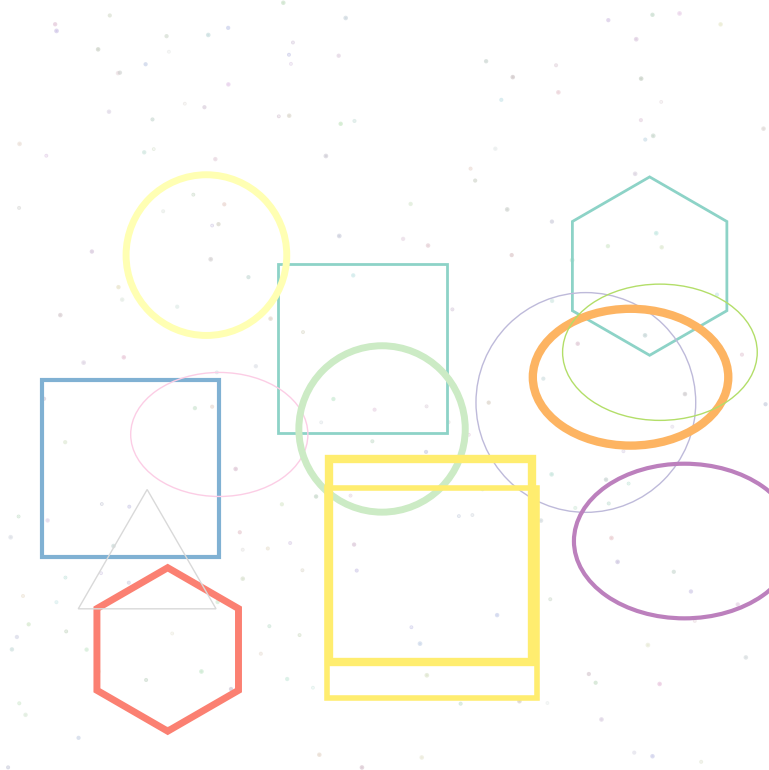[{"shape": "square", "thickness": 1, "radius": 0.55, "center": [0.471, 0.548]}, {"shape": "hexagon", "thickness": 1, "radius": 0.58, "center": [0.844, 0.654]}, {"shape": "circle", "thickness": 2.5, "radius": 0.52, "center": [0.268, 0.669]}, {"shape": "circle", "thickness": 0.5, "radius": 0.71, "center": [0.761, 0.477]}, {"shape": "hexagon", "thickness": 2.5, "radius": 0.53, "center": [0.218, 0.157]}, {"shape": "square", "thickness": 1.5, "radius": 0.58, "center": [0.169, 0.392]}, {"shape": "oval", "thickness": 3, "radius": 0.63, "center": [0.819, 0.51]}, {"shape": "oval", "thickness": 0.5, "radius": 0.63, "center": [0.857, 0.543]}, {"shape": "oval", "thickness": 0.5, "radius": 0.58, "center": [0.285, 0.436]}, {"shape": "triangle", "thickness": 0.5, "radius": 0.52, "center": [0.191, 0.261]}, {"shape": "oval", "thickness": 1.5, "radius": 0.72, "center": [0.889, 0.297]}, {"shape": "circle", "thickness": 2.5, "radius": 0.54, "center": [0.496, 0.443]}, {"shape": "square", "thickness": 3, "radius": 0.66, "center": [0.559, 0.272]}, {"shape": "square", "thickness": 2, "radius": 0.68, "center": [0.561, 0.23]}]